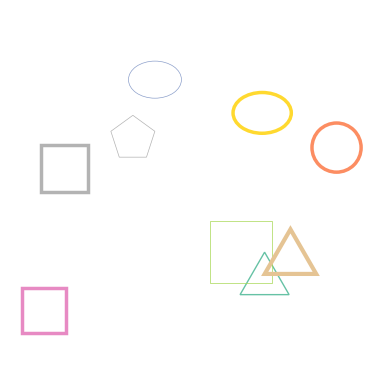[{"shape": "triangle", "thickness": 1, "radius": 0.37, "center": [0.687, 0.271]}, {"shape": "circle", "thickness": 2.5, "radius": 0.32, "center": [0.874, 0.617]}, {"shape": "oval", "thickness": 0.5, "radius": 0.34, "center": [0.402, 0.793]}, {"shape": "square", "thickness": 2.5, "radius": 0.29, "center": [0.114, 0.194]}, {"shape": "square", "thickness": 0.5, "radius": 0.4, "center": [0.626, 0.345]}, {"shape": "oval", "thickness": 2.5, "radius": 0.38, "center": [0.681, 0.707]}, {"shape": "triangle", "thickness": 3, "radius": 0.39, "center": [0.754, 0.327]}, {"shape": "pentagon", "thickness": 0.5, "radius": 0.3, "center": [0.345, 0.64]}, {"shape": "square", "thickness": 2.5, "radius": 0.31, "center": [0.168, 0.563]}]